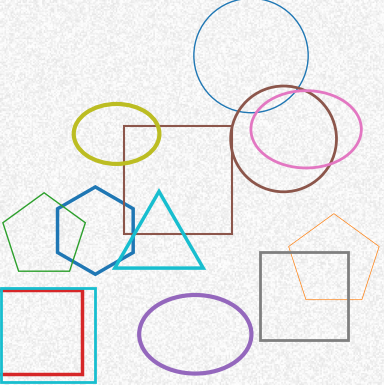[{"shape": "circle", "thickness": 1, "radius": 0.74, "center": [0.652, 0.856]}, {"shape": "hexagon", "thickness": 2.5, "radius": 0.57, "center": [0.248, 0.401]}, {"shape": "pentagon", "thickness": 0.5, "radius": 0.62, "center": [0.867, 0.321]}, {"shape": "pentagon", "thickness": 1, "radius": 0.56, "center": [0.115, 0.387]}, {"shape": "square", "thickness": 2.5, "radius": 0.55, "center": [0.105, 0.138]}, {"shape": "oval", "thickness": 3, "radius": 0.73, "center": [0.507, 0.132]}, {"shape": "circle", "thickness": 2, "radius": 0.69, "center": [0.737, 0.639]}, {"shape": "square", "thickness": 1.5, "radius": 0.7, "center": [0.463, 0.532]}, {"shape": "oval", "thickness": 2, "radius": 0.72, "center": [0.795, 0.664]}, {"shape": "square", "thickness": 2, "radius": 0.57, "center": [0.788, 0.232]}, {"shape": "oval", "thickness": 3, "radius": 0.56, "center": [0.303, 0.652]}, {"shape": "triangle", "thickness": 2.5, "radius": 0.66, "center": [0.413, 0.37]}, {"shape": "square", "thickness": 2, "radius": 0.61, "center": [0.124, 0.13]}]